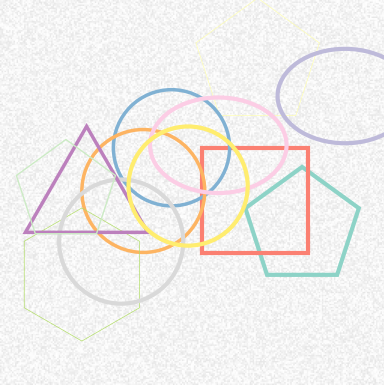[{"shape": "pentagon", "thickness": 3, "radius": 0.77, "center": [0.785, 0.411]}, {"shape": "pentagon", "thickness": 0.5, "radius": 0.84, "center": [0.669, 0.836]}, {"shape": "oval", "thickness": 3, "radius": 0.88, "center": [0.896, 0.751]}, {"shape": "square", "thickness": 3, "radius": 0.69, "center": [0.663, 0.48]}, {"shape": "circle", "thickness": 2.5, "radius": 0.75, "center": [0.445, 0.616]}, {"shape": "circle", "thickness": 2.5, "radius": 0.8, "center": [0.372, 0.504]}, {"shape": "hexagon", "thickness": 0.5, "radius": 0.86, "center": [0.213, 0.287]}, {"shape": "oval", "thickness": 3, "radius": 0.89, "center": [0.567, 0.623]}, {"shape": "circle", "thickness": 3, "radius": 0.81, "center": [0.315, 0.372]}, {"shape": "triangle", "thickness": 2.5, "radius": 0.92, "center": [0.225, 0.488]}, {"shape": "pentagon", "thickness": 1, "radius": 0.68, "center": [0.171, 0.502]}, {"shape": "circle", "thickness": 3, "radius": 0.77, "center": [0.489, 0.517]}]